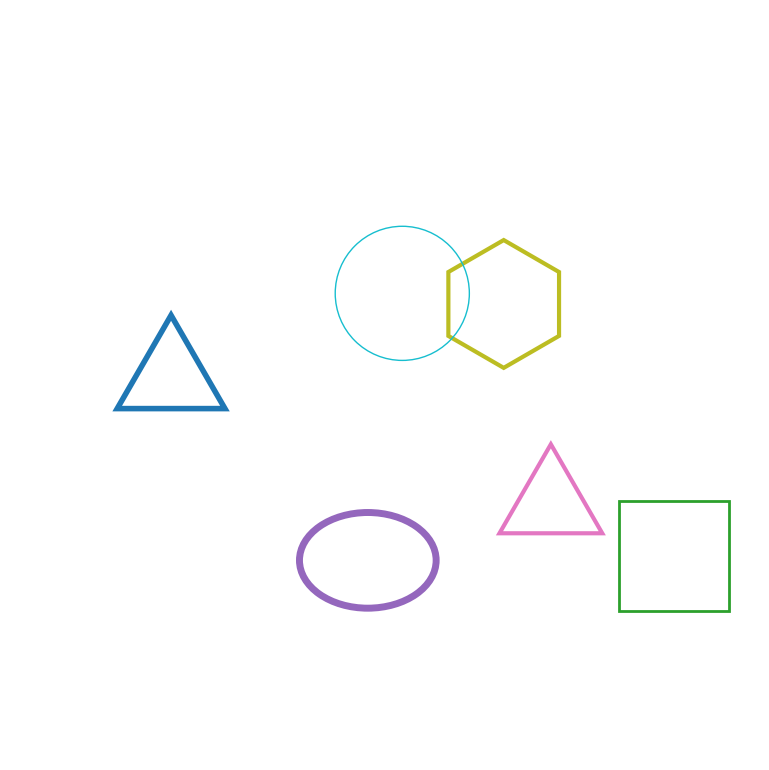[{"shape": "triangle", "thickness": 2, "radius": 0.4, "center": [0.222, 0.51]}, {"shape": "square", "thickness": 1, "radius": 0.36, "center": [0.875, 0.278]}, {"shape": "oval", "thickness": 2.5, "radius": 0.44, "center": [0.478, 0.272]}, {"shape": "triangle", "thickness": 1.5, "radius": 0.39, "center": [0.715, 0.346]}, {"shape": "hexagon", "thickness": 1.5, "radius": 0.41, "center": [0.654, 0.605]}, {"shape": "circle", "thickness": 0.5, "radius": 0.44, "center": [0.522, 0.619]}]